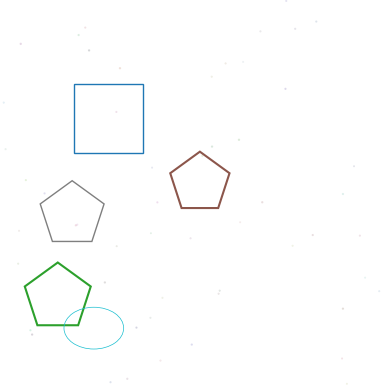[{"shape": "square", "thickness": 1, "radius": 0.45, "center": [0.283, 0.693]}, {"shape": "pentagon", "thickness": 1.5, "radius": 0.45, "center": [0.15, 0.228]}, {"shape": "pentagon", "thickness": 1.5, "radius": 0.4, "center": [0.519, 0.525]}, {"shape": "pentagon", "thickness": 1, "radius": 0.44, "center": [0.187, 0.443]}, {"shape": "oval", "thickness": 0.5, "radius": 0.39, "center": [0.244, 0.148]}]